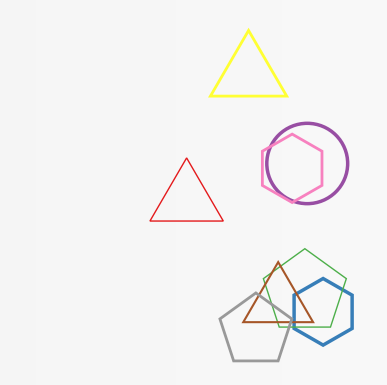[{"shape": "triangle", "thickness": 1, "radius": 0.55, "center": [0.482, 0.481]}, {"shape": "hexagon", "thickness": 2.5, "radius": 0.43, "center": [0.834, 0.19]}, {"shape": "pentagon", "thickness": 1, "radius": 0.56, "center": [0.787, 0.241]}, {"shape": "circle", "thickness": 2.5, "radius": 0.52, "center": [0.793, 0.575]}, {"shape": "triangle", "thickness": 2, "radius": 0.57, "center": [0.641, 0.807]}, {"shape": "triangle", "thickness": 1.5, "radius": 0.52, "center": [0.718, 0.215]}, {"shape": "hexagon", "thickness": 2, "radius": 0.44, "center": [0.754, 0.563]}, {"shape": "pentagon", "thickness": 2, "radius": 0.49, "center": [0.66, 0.142]}]